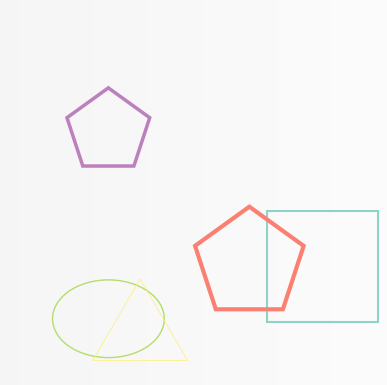[{"shape": "square", "thickness": 1.5, "radius": 0.72, "center": [0.833, 0.308]}, {"shape": "pentagon", "thickness": 3, "radius": 0.74, "center": [0.643, 0.316]}, {"shape": "oval", "thickness": 1, "radius": 0.72, "center": [0.28, 0.172]}, {"shape": "pentagon", "thickness": 2.5, "radius": 0.56, "center": [0.28, 0.66]}, {"shape": "triangle", "thickness": 0.5, "radius": 0.71, "center": [0.362, 0.134]}]